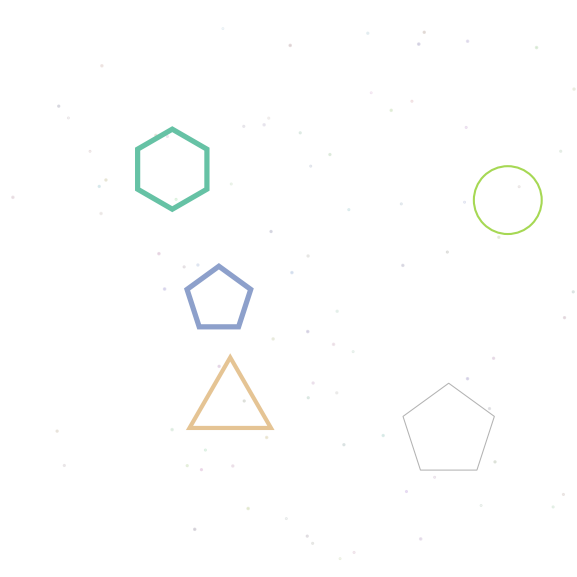[{"shape": "hexagon", "thickness": 2.5, "radius": 0.35, "center": [0.298, 0.706]}, {"shape": "pentagon", "thickness": 2.5, "radius": 0.29, "center": [0.379, 0.48]}, {"shape": "circle", "thickness": 1, "radius": 0.29, "center": [0.879, 0.653]}, {"shape": "triangle", "thickness": 2, "radius": 0.41, "center": [0.399, 0.299]}, {"shape": "pentagon", "thickness": 0.5, "radius": 0.42, "center": [0.777, 0.252]}]